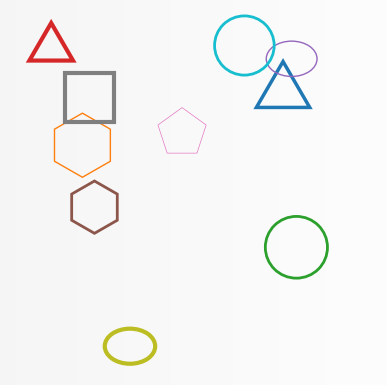[{"shape": "triangle", "thickness": 2.5, "radius": 0.4, "center": [0.73, 0.761]}, {"shape": "hexagon", "thickness": 1, "radius": 0.42, "center": [0.213, 0.623]}, {"shape": "circle", "thickness": 2, "radius": 0.4, "center": [0.765, 0.358]}, {"shape": "triangle", "thickness": 3, "radius": 0.33, "center": [0.132, 0.875]}, {"shape": "oval", "thickness": 1, "radius": 0.33, "center": [0.753, 0.847]}, {"shape": "hexagon", "thickness": 2, "radius": 0.34, "center": [0.244, 0.462]}, {"shape": "pentagon", "thickness": 0.5, "radius": 0.33, "center": [0.47, 0.655]}, {"shape": "square", "thickness": 3, "radius": 0.32, "center": [0.231, 0.747]}, {"shape": "oval", "thickness": 3, "radius": 0.33, "center": [0.335, 0.101]}, {"shape": "circle", "thickness": 2, "radius": 0.38, "center": [0.631, 0.882]}]